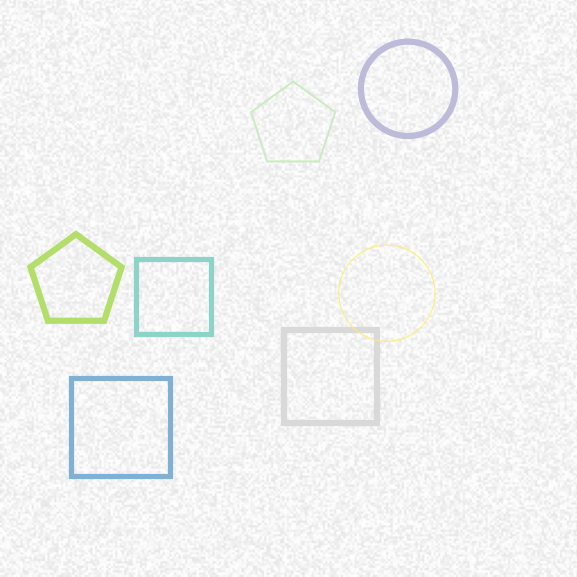[{"shape": "square", "thickness": 2.5, "radius": 0.32, "center": [0.3, 0.485]}, {"shape": "circle", "thickness": 3, "radius": 0.41, "center": [0.707, 0.845]}, {"shape": "square", "thickness": 2.5, "radius": 0.43, "center": [0.209, 0.26]}, {"shape": "pentagon", "thickness": 3, "radius": 0.41, "center": [0.132, 0.511]}, {"shape": "square", "thickness": 3, "radius": 0.4, "center": [0.573, 0.347]}, {"shape": "pentagon", "thickness": 1, "radius": 0.38, "center": [0.508, 0.781]}, {"shape": "circle", "thickness": 0.5, "radius": 0.42, "center": [0.67, 0.491]}]